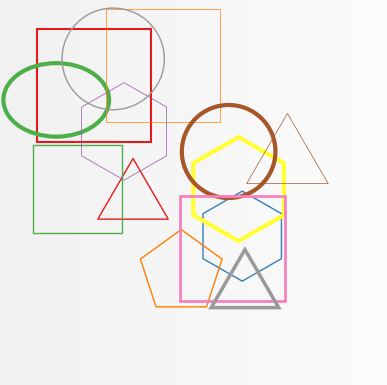[{"shape": "square", "thickness": 1.5, "radius": 0.73, "center": [0.243, 0.778]}, {"shape": "triangle", "thickness": 1, "radius": 0.53, "center": [0.343, 0.483]}, {"shape": "hexagon", "thickness": 1, "radius": 0.58, "center": [0.625, 0.387]}, {"shape": "square", "thickness": 1, "radius": 0.57, "center": [0.201, 0.508]}, {"shape": "oval", "thickness": 3, "radius": 0.68, "center": [0.145, 0.741]}, {"shape": "hexagon", "thickness": 0.5, "radius": 0.63, "center": [0.32, 0.659]}, {"shape": "square", "thickness": 0.5, "radius": 0.74, "center": [0.421, 0.83]}, {"shape": "pentagon", "thickness": 1, "radius": 0.55, "center": [0.468, 0.293]}, {"shape": "hexagon", "thickness": 3, "radius": 0.67, "center": [0.616, 0.509]}, {"shape": "triangle", "thickness": 0.5, "radius": 0.61, "center": [0.742, 0.584]}, {"shape": "circle", "thickness": 3, "radius": 0.6, "center": [0.59, 0.607]}, {"shape": "square", "thickness": 2, "radius": 0.68, "center": [0.599, 0.355]}, {"shape": "triangle", "thickness": 2.5, "radius": 0.5, "center": [0.632, 0.251]}, {"shape": "circle", "thickness": 1, "radius": 0.66, "center": [0.292, 0.847]}]